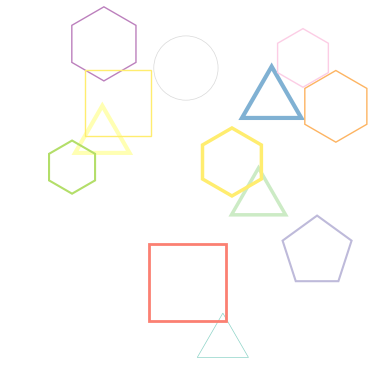[{"shape": "triangle", "thickness": 0.5, "radius": 0.38, "center": [0.579, 0.11]}, {"shape": "triangle", "thickness": 3, "radius": 0.41, "center": [0.266, 0.644]}, {"shape": "pentagon", "thickness": 1.5, "radius": 0.47, "center": [0.824, 0.346]}, {"shape": "square", "thickness": 2, "radius": 0.5, "center": [0.486, 0.266]}, {"shape": "triangle", "thickness": 3, "radius": 0.44, "center": [0.706, 0.738]}, {"shape": "hexagon", "thickness": 1, "radius": 0.47, "center": [0.872, 0.724]}, {"shape": "hexagon", "thickness": 1.5, "radius": 0.35, "center": [0.187, 0.566]}, {"shape": "hexagon", "thickness": 1, "radius": 0.38, "center": [0.787, 0.85]}, {"shape": "circle", "thickness": 0.5, "radius": 0.42, "center": [0.483, 0.823]}, {"shape": "hexagon", "thickness": 1, "radius": 0.48, "center": [0.27, 0.886]}, {"shape": "triangle", "thickness": 2.5, "radius": 0.41, "center": [0.672, 0.483]}, {"shape": "hexagon", "thickness": 2.5, "radius": 0.44, "center": [0.602, 0.579]}, {"shape": "square", "thickness": 1, "radius": 0.43, "center": [0.306, 0.733]}]